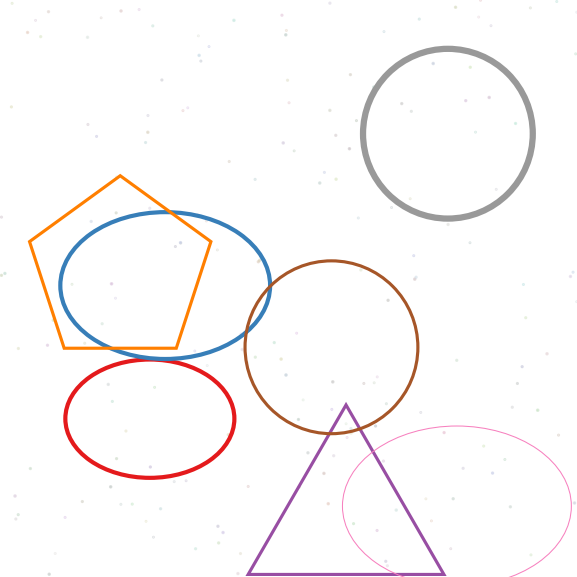[{"shape": "oval", "thickness": 2, "radius": 0.73, "center": [0.259, 0.274]}, {"shape": "oval", "thickness": 2, "radius": 0.91, "center": [0.286, 0.505]}, {"shape": "triangle", "thickness": 1.5, "radius": 0.98, "center": [0.599, 0.102]}, {"shape": "pentagon", "thickness": 1.5, "radius": 0.83, "center": [0.208, 0.53]}, {"shape": "circle", "thickness": 1.5, "radius": 0.75, "center": [0.574, 0.398]}, {"shape": "oval", "thickness": 0.5, "radius": 0.99, "center": [0.791, 0.123]}, {"shape": "circle", "thickness": 3, "radius": 0.73, "center": [0.776, 0.768]}]